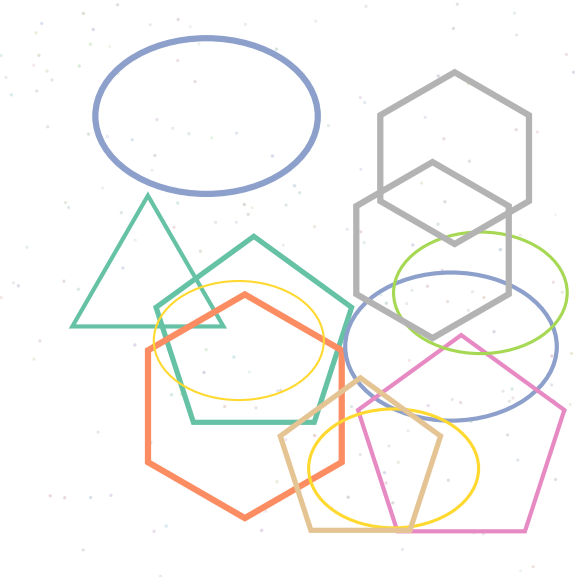[{"shape": "triangle", "thickness": 2, "radius": 0.76, "center": [0.256, 0.509]}, {"shape": "pentagon", "thickness": 2.5, "radius": 0.89, "center": [0.44, 0.412]}, {"shape": "hexagon", "thickness": 3, "radius": 0.97, "center": [0.424, 0.296]}, {"shape": "oval", "thickness": 3, "radius": 0.96, "center": [0.358, 0.798]}, {"shape": "oval", "thickness": 2, "radius": 0.92, "center": [0.781, 0.399]}, {"shape": "pentagon", "thickness": 2, "radius": 0.94, "center": [0.799, 0.231]}, {"shape": "oval", "thickness": 1.5, "radius": 0.75, "center": [0.832, 0.492]}, {"shape": "oval", "thickness": 1, "radius": 0.74, "center": [0.414, 0.409]}, {"shape": "oval", "thickness": 1.5, "radius": 0.74, "center": [0.682, 0.188]}, {"shape": "pentagon", "thickness": 2.5, "radius": 0.73, "center": [0.624, 0.199]}, {"shape": "hexagon", "thickness": 3, "radius": 0.74, "center": [0.787, 0.725]}, {"shape": "hexagon", "thickness": 3, "radius": 0.76, "center": [0.749, 0.566]}]